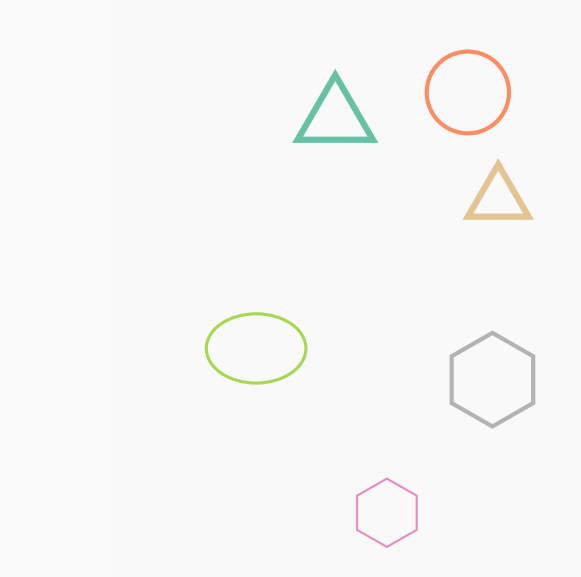[{"shape": "triangle", "thickness": 3, "radius": 0.37, "center": [0.577, 0.795]}, {"shape": "circle", "thickness": 2, "radius": 0.35, "center": [0.805, 0.839]}, {"shape": "hexagon", "thickness": 1, "radius": 0.3, "center": [0.666, 0.111]}, {"shape": "oval", "thickness": 1.5, "radius": 0.43, "center": [0.441, 0.396]}, {"shape": "triangle", "thickness": 3, "radius": 0.3, "center": [0.857, 0.654]}, {"shape": "hexagon", "thickness": 2, "radius": 0.41, "center": [0.847, 0.342]}]